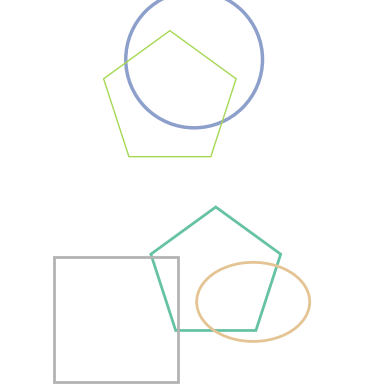[{"shape": "pentagon", "thickness": 2, "radius": 0.89, "center": [0.56, 0.285]}, {"shape": "circle", "thickness": 2.5, "radius": 0.89, "center": [0.504, 0.846]}, {"shape": "pentagon", "thickness": 1, "radius": 0.9, "center": [0.441, 0.739]}, {"shape": "oval", "thickness": 2, "radius": 0.73, "center": [0.658, 0.216]}, {"shape": "square", "thickness": 2, "radius": 0.81, "center": [0.302, 0.17]}]